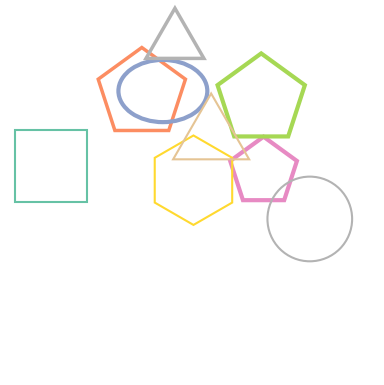[{"shape": "square", "thickness": 1.5, "radius": 0.46, "center": [0.132, 0.569]}, {"shape": "pentagon", "thickness": 2.5, "radius": 0.6, "center": [0.368, 0.757]}, {"shape": "oval", "thickness": 3, "radius": 0.58, "center": [0.423, 0.764]}, {"shape": "pentagon", "thickness": 3, "radius": 0.46, "center": [0.685, 0.554]}, {"shape": "pentagon", "thickness": 3, "radius": 0.6, "center": [0.678, 0.742]}, {"shape": "hexagon", "thickness": 1.5, "radius": 0.58, "center": [0.503, 0.532]}, {"shape": "triangle", "thickness": 1.5, "radius": 0.57, "center": [0.548, 0.643]}, {"shape": "triangle", "thickness": 2.5, "radius": 0.43, "center": [0.454, 0.892]}, {"shape": "circle", "thickness": 1.5, "radius": 0.55, "center": [0.805, 0.431]}]